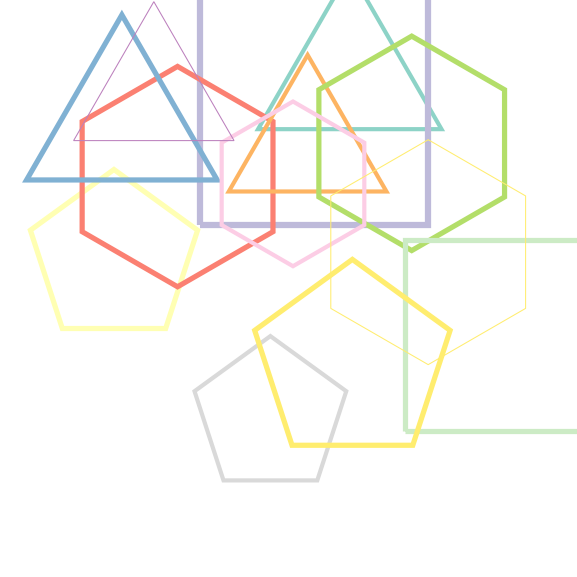[{"shape": "triangle", "thickness": 2, "radius": 0.92, "center": [0.606, 0.867]}, {"shape": "pentagon", "thickness": 2.5, "radius": 0.76, "center": [0.197, 0.553]}, {"shape": "square", "thickness": 3, "radius": 0.98, "center": [0.544, 0.806]}, {"shape": "hexagon", "thickness": 2.5, "radius": 0.95, "center": [0.307, 0.693]}, {"shape": "triangle", "thickness": 2.5, "radius": 0.95, "center": [0.211, 0.783]}, {"shape": "triangle", "thickness": 2, "radius": 0.79, "center": [0.533, 0.746]}, {"shape": "hexagon", "thickness": 2.5, "radius": 0.93, "center": [0.713, 0.751]}, {"shape": "hexagon", "thickness": 2, "radius": 0.71, "center": [0.507, 0.681]}, {"shape": "pentagon", "thickness": 2, "radius": 0.69, "center": [0.468, 0.279]}, {"shape": "triangle", "thickness": 0.5, "radius": 0.8, "center": [0.266, 0.836]}, {"shape": "square", "thickness": 2.5, "radius": 0.82, "center": [0.866, 0.418]}, {"shape": "pentagon", "thickness": 2.5, "radius": 0.89, "center": [0.61, 0.372]}, {"shape": "hexagon", "thickness": 0.5, "radius": 0.97, "center": [0.741, 0.562]}]